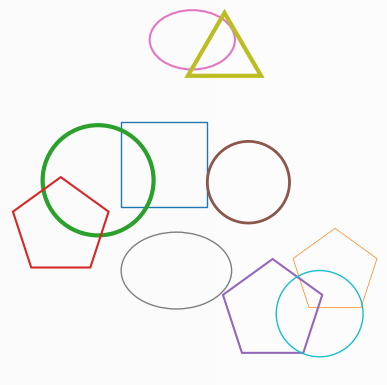[{"shape": "square", "thickness": 1, "radius": 0.55, "center": [0.424, 0.574]}, {"shape": "pentagon", "thickness": 0.5, "radius": 0.57, "center": [0.865, 0.293]}, {"shape": "circle", "thickness": 3, "radius": 0.72, "center": [0.253, 0.532]}, {"shape": "pentagon", "thickness": 1.5, "radius": 0.65, "center": [0.157, 0.41]}, {"shape": "pentagon", "thickness": 1.5, "radius": 0.67, "center": [0.704, 0.192]}, {"shape": "circle", "thickness": 2, "radius": 0.53, "center": [0.641, 0.527]}, {"shape": "oval", "thickness": 1.5, "radius": 0.55, "center": [0.496, 0.897]}, {"shape": "oval", "thickness": 1, "radius": 0.71, "center": [0.455, 0.297]}, {"shape": "triangle", "thickness": 3, "radius": 0.55, "center": [0.579, 0.858]}, {"shape": "circle", "thickness": 1, "radius": 0.56, "center": [0.825, 0.185]}]